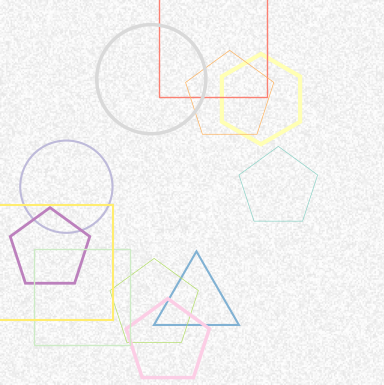[{"shape": "pentagon", "thickness": 0.5, "radius": 0.54, "center": [0.723, 0.512]}, {"shape": "hexagon", "thickness": 3, "radius": 0.59, "center": [0.678, 0.743]}, {"shape": "circle", "thickness": 1.5, "radius": 0.6, "center": [0.172, 0.515]}, {"shape": "square", "thickness": 1, "radius": 0.7, "center": [0.553, 0.89]}, {"shape": "triangle", "thickness": 1.5, "radius": 0.64, "center": [0.51, 0.22]}, {"shape": "pentagon", "thickness": 0.5, "radius": 0.6, "center": [0.597, 0.749]}, {"shape": "pentagon", "thickness": 0.5, "radius": 0.6, "center": [0.4, 0.208]}, {"shape": "pentagon", "thickness": 2.5, "radius": 0.57, "center": [0.436, 0.111]}, {"shape": "circle", "thickness": 2.5, "radius": 0.71, "center": [0.393, 0.794]}, {"shape": "pentagon", "thickness": 2, "radius": 0.54, "center": [0.13, 0.352]}, {"shape": "square", "thickness": 1, "radius": 0.62, "center": [0.212, 0.228]}, {"shape": "square", "thickness": 1.5, "radius": 0.75, "center": [0.143, 0.317]}]